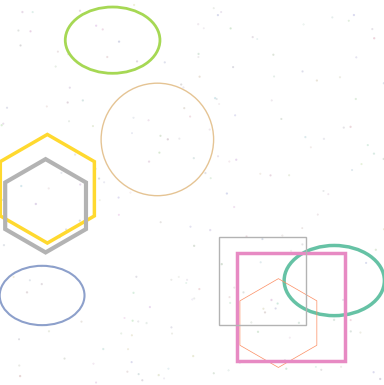[{"shape": "oval", "thickness": 2.5, "radius": 0.65, "center": [0.868, 0.271]}, {"shape": "hexagon", "thickness": 0.5, "radius": 0.58, "center": [0.723, 0.161]}, {"shape": "oval", "thickness": 1.5, "radius": 0.55, "center": [0.109, 0.233]}, {"shape": "square", "thickness": 2.5, "radius": 0.7, "center": [0.756, 0.202]}, {"shape": "oval", "thickness": 2, "radius": 0.61, "center": [0.292, 0.896]}, {"shape": "hexagon", "thickness": 2.5, "radius": 0.71, "center": [0.123, 0.51]}, {"shape": "circle", "thickness": 1, "radius": 0.73, "center": [0.409, 0.638]}, {"shape": "hexagon", "thickness": 3, "radius": 0.61, "center": [0.118, 0.465]}, {"shape": "square", "thickness": 1, "radius": 0.57, "center": [0.682, 0.271]}]